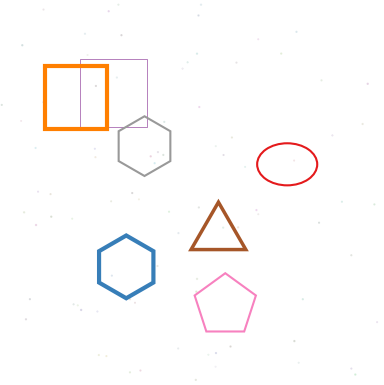[{"shape": "oval", "thickness": 1.5, "radius": 0.39, "center": [0.746, 0.573]}, {"shape": "hexagon", "thickness": 3, "radius": 0.41, "center": [0.328, 0.307]}, {"shape": "square", "thickness": 0.5, "radius": 0.44, "center": [0.294, 0.758]}, {"shape": "square", "thickness": 3, "radius": 0.4, "center": [0.197, 0.747]}, {"shape": "triangle", "thickness": 2.5, "radius": 0.41, "center": [0.567, 0.393]}, {"shape": "pentagon", "thickness": 1.5, "radius": 0.42, "center": [0.585, 0.207]}, {"shape": "hexagon", "thickness": 1.5, "radius": 0.39, "center": [0.375, 0.62]}]